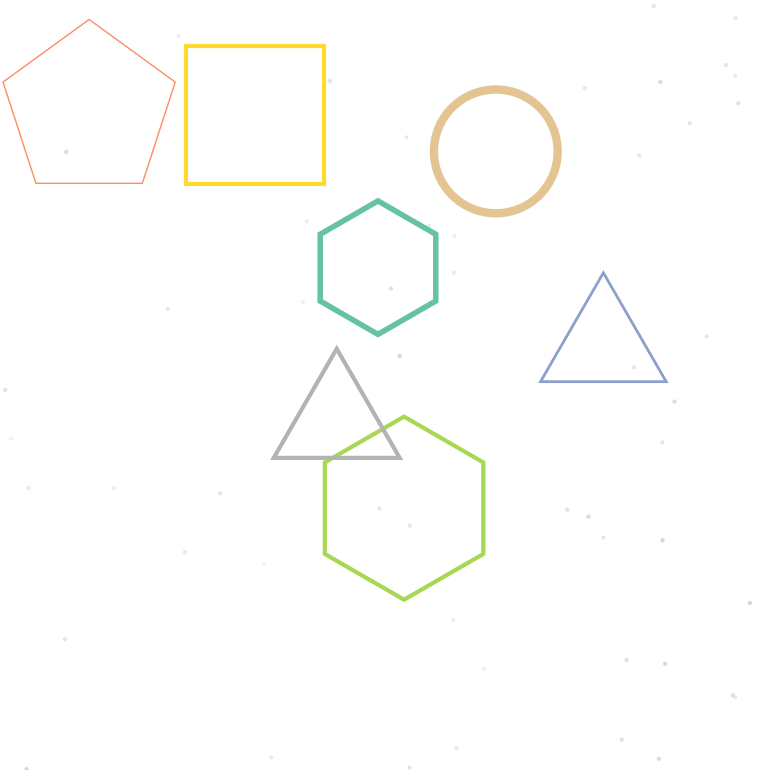[{"shape": "hexagon", "thickness": 2, "radius": 0.43, "center": [0.491, 0.652]}, {"shape": "pentagon", "thickness": 0.5, "radius": 0.59, "center": [0.116, 0.857]}, {"shape": "triangle", "thickness": 1, "radius": 0.47, "center": [0.784, 0.551]}, {"shape": "hexagon", "thickness": 1.5, "radius": 0.59, "center": [0.525, 0.34]}, {"shape": "square", "thickness": 1.5, "radius": 0.45, "center": [0.331, 0.85]}, {"shape": "circle", "thickness": 3, "radius": 0.4, "center": [0.644, 0.803]}, {"shape": "triangle", "thickness": 1.5, "radius": 0.47, "center": [0.437, 0.453]}]